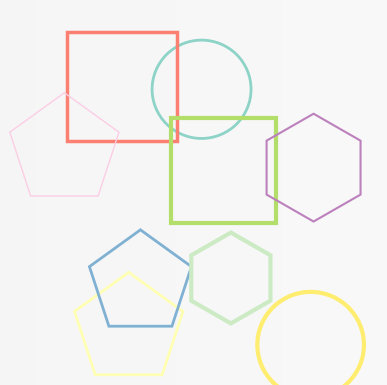[{"shape": "circle", "thickness": 2, "radius": 0.64, "center": [0.52, 0.768]}, {"shape": "pentagon", "thickness": 2, "radius": 0.74, "center": [0.332, 0.146]}, {"shape": "square", "thickness": 2.5, "radius": 0.71, "center": [0.315, 0.776]}, {"shape": "pentagon", "thickness": 2, "radius": 0.69, "center": [0.362, 0.265]}, {"shape": "square", "thickness": 3, "radius": 0.68, "center": [0.576, 0.558]}, {"shape": "pentagon", "thickness": 1, "radius": 0.74, "center": [0.166, 0.611]}, {"shape": "hexagon", "thickness": 1.5, "radius": 0.7, "center": [0.809, 0.565]}, {"shape": "hexagon", "thickness": 3, "radius": 0.59, "center": [0.596, 0.278]}, {"shape": "circle", "thickness": 3, "radius": 0.69, "center": [0.802, 0.104]}]